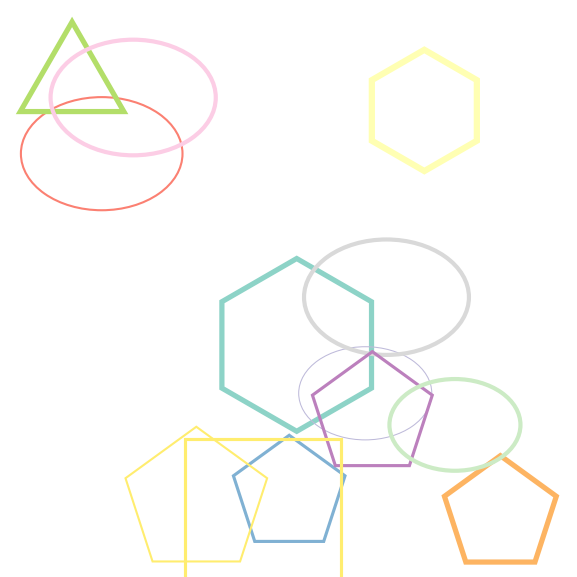[{"shape": "hexagon", "thickness": 2.5, "radius": 0.75, "center": [0.514, 0.402]}, {"shape": "hexagon", "thickness": 3, "radius": 0.52, "center": [0.735, 0.808]}, {"shape": "oval", "thickness": 0.5, "radius": 0.58, "center": [0.632, 0.318]}, {"shape": "oval", "thickness": 1, "radius": 0.7, "center": [0.176, 0.733]}, {"shape": "pentagon", "thickness": 1.5, "radius": 0.51, "center": [0.501, 0.144]}, {"shape": "pentagon", "thickness": 2.5, "radius": 0.51, "center": [0.866, 0.108]}, {"shape": "triangle", "thickness": 2.5, "radius": 0.52, "center": [0.125, 0.858]}, {"shape": "oval", "thickness": 2, "radius": 0.72, "center": [0.231, 0.83]}, {"shape": "oval", "thickness": 2, "radius": 0.71, "center": [0.669, 0.485]}, {"shape": "pentagon", "thickness": 1.5, "radius": 0.55, "center": [0.645, 0.281]}, {"shape": "oval", "thickness": 2, "radius": 0.57, "center": [0.788, 0.263]}, {"shape": "pentagon", "thickness": 1, "radius": 0.64, "center": [0.34, 0.131]}, {"shape": "square", "thickness": 1.5, "radius": 0.68, "center": [0.455, 0.104]}]